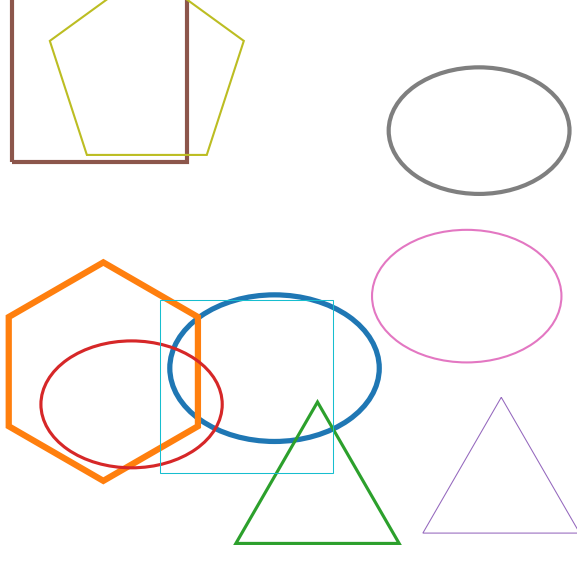[{"shape": "oval", "thickness": 2.5, "radius": 0.91, "center": [0.475, 0.362]}, {"shape": "hexagon", "thickness": 3, "radius": 0.95, "center": [0.179, 0.356]}, {"shape": "triangle", "thickness": 1.5, "radius": 0.82, "center": [0.55, 0.14]}, {"shape": "oval", "thickness": 1.5, "radius": 0.78, "center": [0.228, 0.299]}, {"shape": "triangle", "thickness": 0.5, "radius": 0.78, "center": [0.868, 0.154]}, {"shape": "square", "thickness": 2, "radius": 0.76, "center": [0.173, 0.87]}, {"shape": "oval", "thickness": 1, "radius": 0.82, "center": [0.808, 0.486]}, {"shape": "oval", "thickness": 2, "radius": 0.78, "center": [0.83, 0.773]}, {"shape": "pentagon", "thickness": 1, "radius": 0.88, "center": [0.254, 0.874]}, {"shape": "square", "thickness": 0.5, "radius": 0.75, "center": [0.427, 0.329]}]